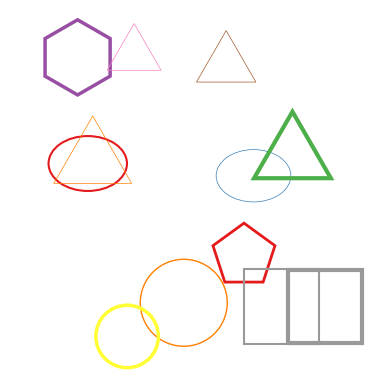[{"shape": "oval", "thickness": 1.5, "radius": 0.51, "center": [0.228, 0.575]}, {"shape": "pentagon", "thickness": 2, "radius": 0.42, "center": [0.634, 0.336]}, {"shape": "oval", "thickness": 0.5, "radius": 0.49, "center": [0.658, 0.543]}, {"shape": "triangle", "thickness": 3, "radius": 0.58, "center": [0.76, 0.595]}, {"shape": "hexagon", "thickness": 2.5, "radius": 0.49, "center": [0.202, 0.851]}, {"shape": "circle", "thickness": 1, "radius": 0.56, "center": [0.477, 0.214]}, {"shape": "triangle", "thickness": 0.5, "radius": 0.58, "center": [0.241, 0.582]}, {"shape": "circle", "thickness": 2.5, "radius": 0.41, "center": [0.33, 0.126]}, {"shape": "triangle", "thickness": 0.5, "radius": 0.45, "center": [0.587, 0.831]}, {"shape": "triangle", "thickness": 0.5, "radius": 0.41, "center": [0.348, 0.858]}, {"shape": "square", "thickness": 3, "radius": 0.48, "center": [0.843, 0.204]}, {"shape": "square", "thickness": 1.5, "radius": 0.49, "center": [0.73, 0.203]}]